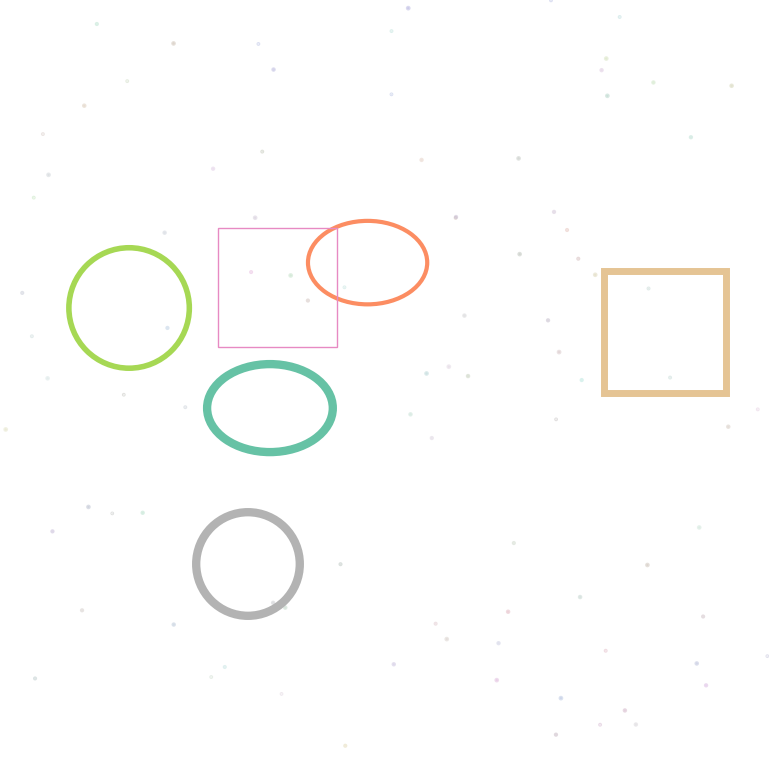[{"shape": "oval", "thickness": 3, "radius": 0.41, "center": [0.351, 0.47]}, {"shape": "oval", "thickness": 1.5, "radius": 0.39, "center": [0.477, 0.659]}, {"shape": "square", "thickness": 0.5, "radius": 0.39, "center": [0.36, 0.626]}, {"shape": "circle", "thickness": 2, "radius": 0.39, "center": [0.168, 0.6]}, {"shape": "square", "thickness": 2.5, "radius": 0.4, "center": [0.864, 0.568]}, {"shape": "circle", "thickness": 3, "radius": 0.34, "center": [0.322, 0.268]}]